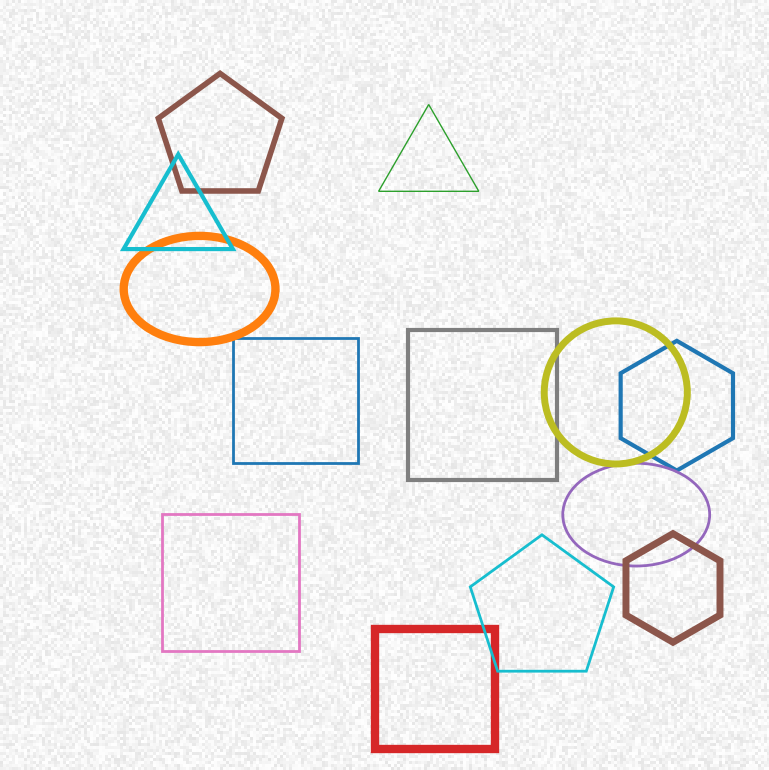[{"shape": "square", "thickness": 1, "radius": 0.41, "center": [0.384, 0.479]}, {"shape": "hexagon", "thickness": 1.5, "radius": 0.42, "center": [0.879, 0.473]}, {"shape": "oval", "thickness": 3, "radius": 0.49, "center": [0.259, 0.625]}, {"shape": "triangle", "thickness": 0.5, "radius": 0.38, "center": [0.557, 0.789]}, {"shape": "square", "thickness": 3, "radius": 0.39, "center": [0.565, 0.105]}, {"shape": "oval", "thickness": 1, "radius": 0.48, "center": [0.826, 0.332]}, {"shape": "pentagon", "thickness": 2, "radius": 0.42, "center": [0.286, 0.82]}, {"shape": "hexagon", "thickness": 2.5, "radius": 0.35, "center": [0.874, 0.236]}, {"shape": "square", "thickness": 1, "radius": 0.44, "center": [0.3, 0.244]}, {"shape": "square", "thickness": 1.5, "radius": 0.48, "center": [0.627, 0.474]}, {"shape": "circle", "thickness": 2.5, "radius": 0.46, "center": [0.8, 0.49]}, {"shape": "triangle", "thickness": 1.5, "radius": 0.41, "center": [0.231, 0.718]}, {"shape": "pentagon", "thickness": 1, "radius": 0.49, "center": [0.704, 0.208]}]